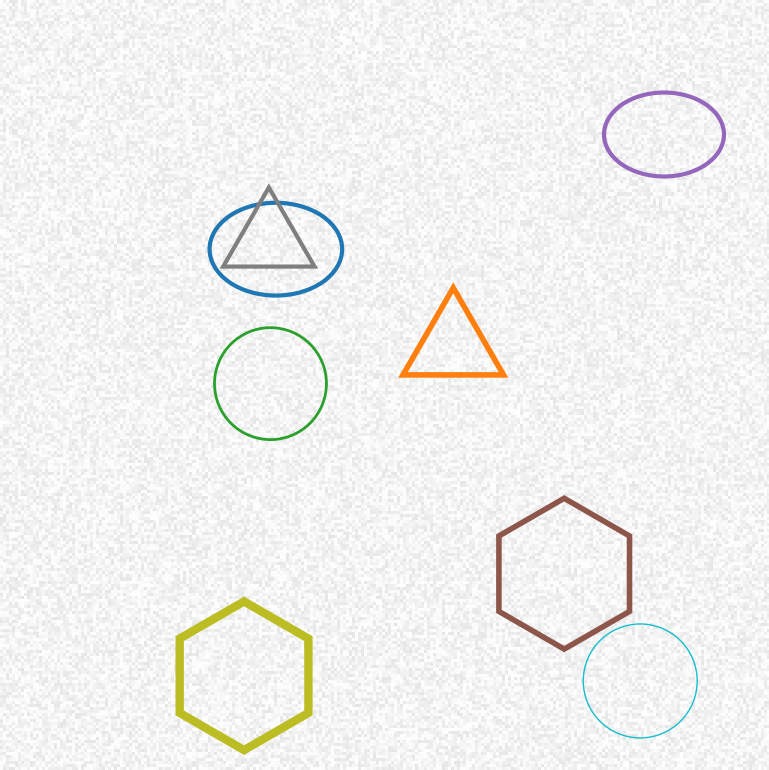[{"shape": "oval", "thickness": 1.5, "radius": 0.43, "center": [0.358, 0.676]}, {"shape": "triangle", "thickness": 2, "radius": 0.38, "center": [0.589, 0.551]}, {"shape": "circle", "thickness": 1, "radius": 0.36, "center": [0.351, 0.502]}, {"shape": "oval", "thickness": 1.5, "radius": 0.39, "center": [0.862, 0.825]}, {"shape": "hexagon", "thickness": 2, "radius": 0.49, "center": [0.733, 0.255]}, {"shape": "triangle", "thickness": 1.5, "radius": 0.34, "center": [0.349, 0.688]}, {"shape": "hexagon", "thickness": 3, "radius": 0.48, "center": [0.317, 0.122]}, {"shape": "circle", "thickness": 0.5, "radius": 0.37, "center": [0.831, 0.116]}]